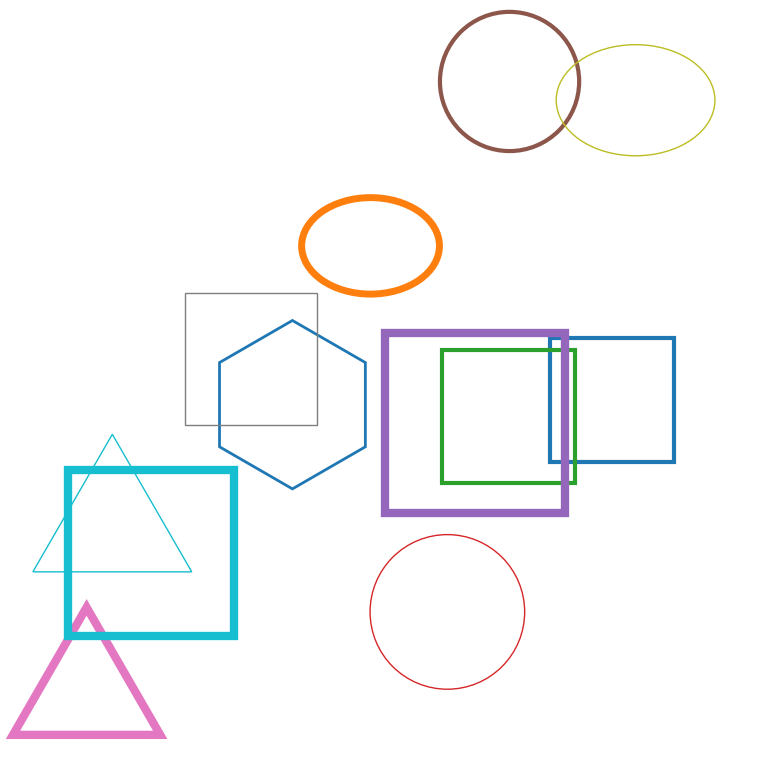[{"shape": "square", "thickness": 1.5, "radius": 0.4, "center": [0.794, 0.481]}, {"shape": "hexagon", "thickness": 1, "radius": 0.55, "center": [0.38, 0.474]}, {"shape": "oval", "thickness": 2.5, "radius": 0.45, "center": [0.481, 0.681]}, {"shape": "square", "thickness": 1.5, "radius": 0.43, "center": [0.661, 0.46]}, {"shape": "circle", "thickness": 0.5, "radius": 0.5, "center": [0.581, 0.205]}, {"shape": "square", "thickness": 3, "radius": 0.58, "center": [0.617, 0.451]}, {"shape": "circle", "thickness": 1.5, "radius": 0.45, "center": [0.662, 0.894]}, {"shape": "triangle", "thickness": 3, "radius": 0.55, "center": [0.112, 0.101]}, {"shape": "square", "thickness": 0.5, "radius": 0.43, "center": [0.326, 0.533]}, {"shape": "oval", "thickness": 0.5, "radius": 0.52, "center": [0.825, 0.87]}, {"shape": "square", "thickness": 3, "radius": 0.54, "center": [0.196, 0.281]}, {"shape": "triangle", "thickness": 0.5, "radius": 0.6, "center": [0.146, 0.317]}]